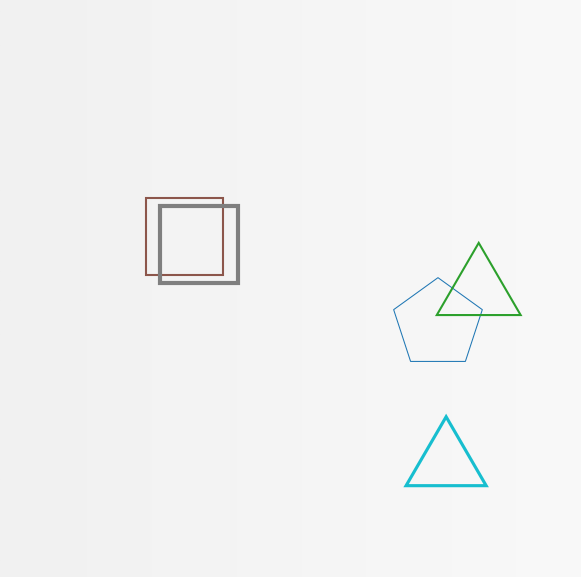[{"shape": "pentagon", "thickness": 0.5, "radius": 0.4, "center": [0.754, 0.438]}, {"shape": "triangle", "thickness": 1, "radius": 0.42, "center": [0.824, 0.495]}, {"shape": "square", "thickness": 1, "radius": 0.33, "center": [0.318, 0.59]}, {"shape": "square", "thickness": 2, "radius": 0.34, "center": [0.342, 0.575]}, {"shape": "triangle", "thickness": 1.5, "radius": 0.4, "center": [0.768, 0.198]}]